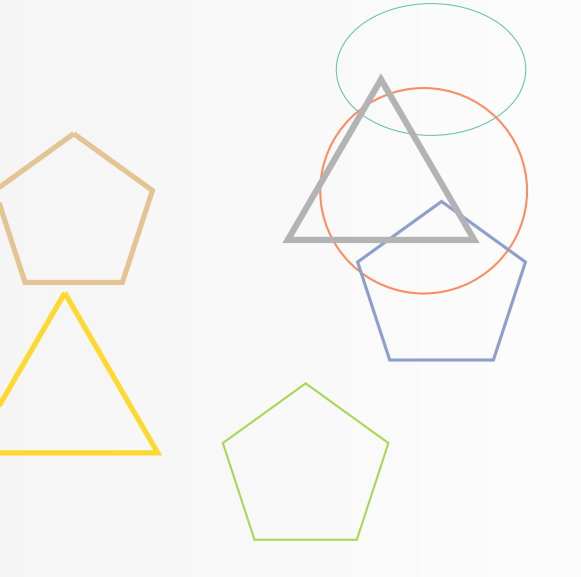[{"shape": "oval", "thickness": 0.5, "radius": 0.82, "center": [0.742, 0.879]}, {"shape": "circle", "thickness": 1, "radius": 0.89, "center": [0.729, 0.669]}, {"shape": "pentagon", "thickness": 1.5, "radius": 0.76, "center": [0.76, 0.499]}, {"shape": "pentagon", "thickness": 1, "radius": 0.75, "center": [0.526, 0.186]}, {"shape": "triangle", "thickness": 2.5, "radius": 0.92, "center": [0.111, 0.307]}, {"shape": "pentagon", "thickness": 2.5, "radius": 0.71, "center": [0.127, 0.625]}, {"shape": "triangle", "thickness": 3, "radius": 0.93, "center": [0.656, 0.676]}]